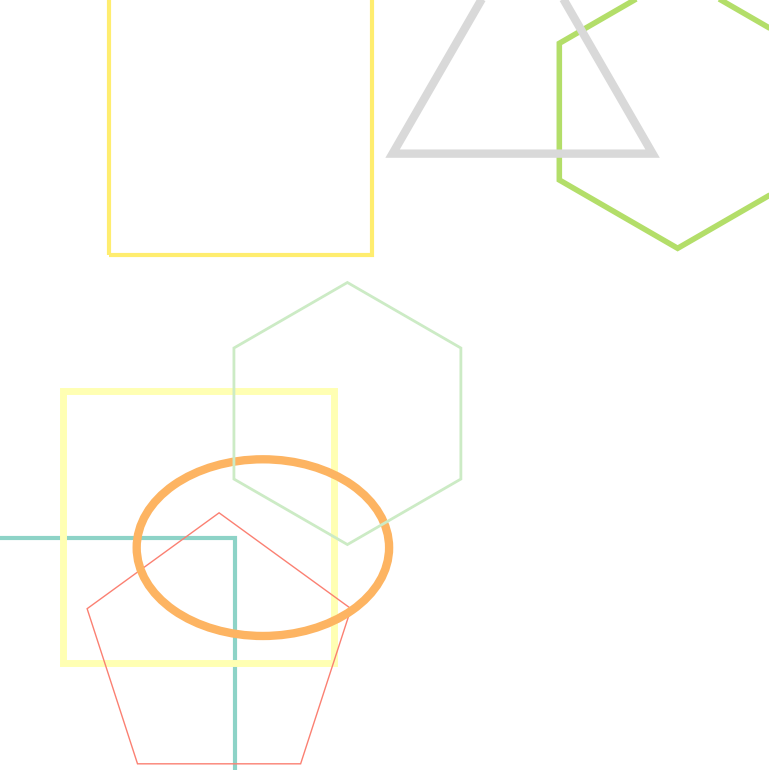[{"shape": "square", "thickness": 1.5, "radius": 0.94, "center": [0.117, 0.113]}, {"shape": "square", "thickness": 2.5, "radius": 0.88, "center": [0.258, 0.316]}, {"shape": "pentagon", "thickness": 0.5, "radius": 0.9, "center": [0.285, 0.154]}, {"shape": "oval", "thickness": 3, "radius": 0.82, "center": [0.341, 0.289]}, {"shape": "hexagon", "thickness": 2, "radius": 0.89, "center": [0.88, 0.855]}, {"shape": "triangle", "thickness": 3, "radius": 0.97, "center": [0.679, 0.898]}, {"shape": "hexagon", "thickness": 1, "radius": 0.85, "center": [0.451, 0.463]}, {"shape": "square", "thickness": 1.5, "radius": 0.85, "center": [0.313, 0.84]}]